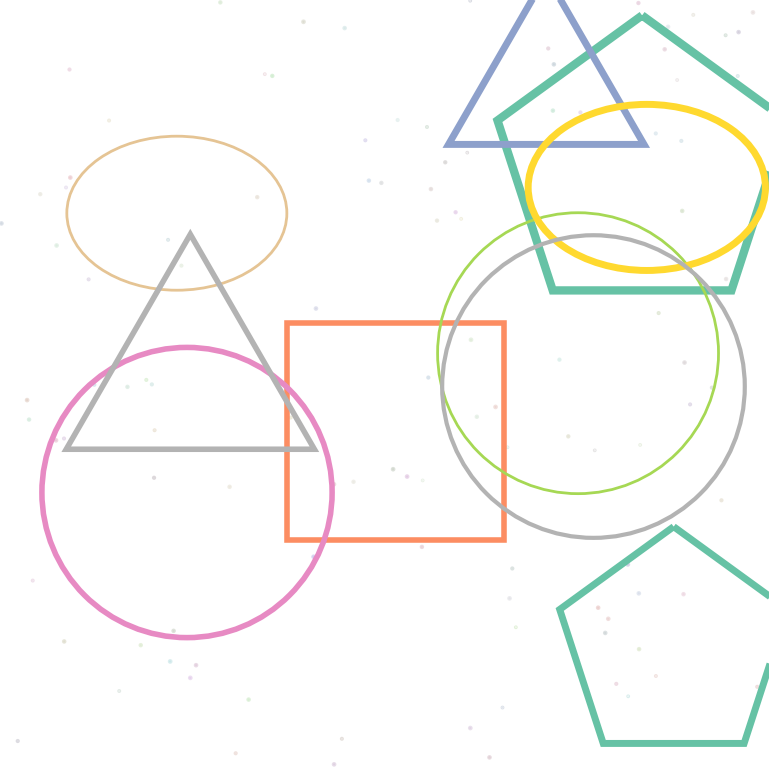[{"shape": "pentagon", "thickness": 2.5, "radius": 0.78, "center": [0.875, 0.16]}, {"shape": "pentagon", "thickness": 3, "radius": 0.99, "center": [0.834, 0.783]}, {"shape": "square", "thickness": 2, "radius": 0.71, "center": [0.514, 0.44]}, {"shape": "triangle", "thickness": 2.5, "radius": 0.73, "center": [0.709, 0.886]}, {"shape": "circle", "thickness": 2, "radius": 0.94, "center": [0.243, 0.36]}, {"shape": "circle", "thickness": 1, "radius": 0.91, "center": [0.751, 0.541]}, {"shape": "oval", "thickness": 2.5, "radius": 0.77, "center": [0.84, 0.757]}, {"shape": "oval", "thickness": 1, "radius": 0.71, "center": [0.23, 0.723]}, {"shape": "triangle", "thickness": 2, "radius": 0.93, "center": [0.247, 0.51]}, {"shape": "circle", "thickness": 1.5, "radius": 0.98, "center": [0.771, 0.498]}]